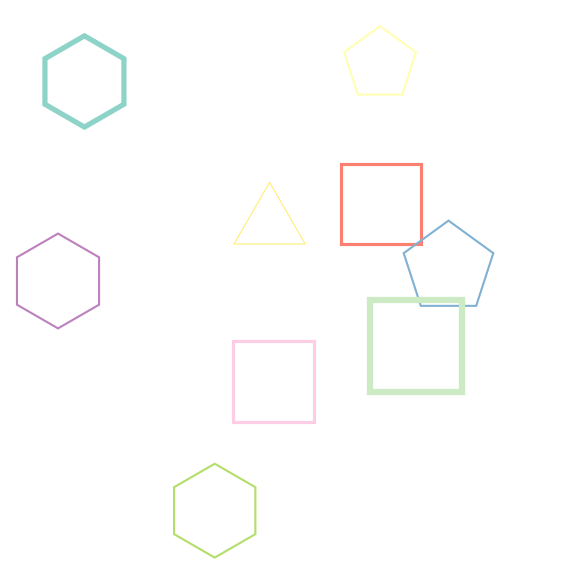[{"shape": "hexagon", "thickness": 2.5, "radius": 0.39, "center": [0.146, 0.858]}, {"shape": "pentagon", "thickness": 1, "radius": 0.33, "center": [0.658, 0.888]}, {"shape": "square", "thickness": 1.5, "radius": 0.35, "center": [0.66, 0.646]}, {"shape": "pentagon", "thickness": 1, "radius": 0.41, "center": [0.777, 0.536]}, {"shape": "hexagon", "thickness": 1, "radius": 0.41, "center": [0.372, 0.115]}, {"shape": "square", "thickness": 1.5, "radius": 0.35, "center": [0.474, 0.339]}, {"shape": "hexagon", "thickness": 1, "radius": 0.41, "center": [0.1, 0.513]}, {"shape": "square", "thickness": 3, "radius": 0.4, "center": [0.721, 0.4]}, {"shape": "triangle", "thickness": 0.5, "radius": 0.36, "center": [0.467, 0.612]}]